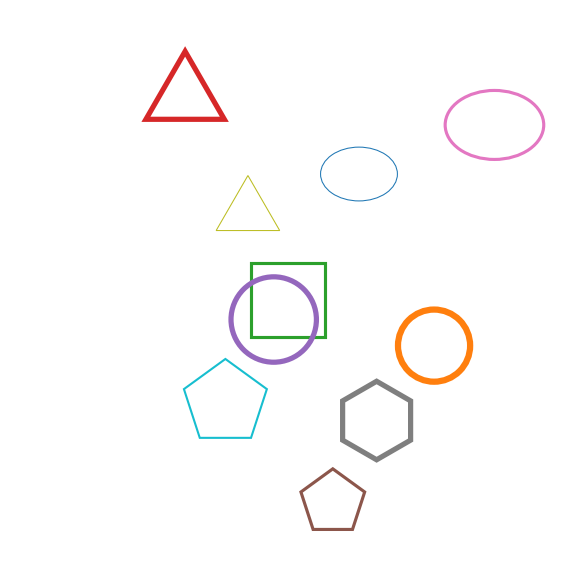[{"shape": "oval", "thickness": 0.5, "radius": 0.33, "center": [0.622, 0.698]}, {"shape": "circle", "thickness": 3, "radius": 0.31, "center": [0.752, 0.401]}, {"shape": "square", "thickness": 1.5, "radius": 0.32, "center": [0.499, 0.48]}, {"shape": "triangle", "thickness": 2.5, "radius": 0.39, "center": [0.321, 0.832]}, {"shape": "circle", "thickness": 2.5, "radius": 0.37, "center": [0.474, 0.446]}, {"shape": "pentagon", "thickness": 1.5, "radius": 0.29, "center": [0.576, 0.129]}, {"shape": "oval", "thickness": 1.5, "radius": 0.43, "center": [0.856, 0.783]}, {"shape": "hexagon", "thickness": 2.5, "radius": 0.34, "center": [0.652, 0.271]}, {"shape": "triangle", "thickness": 0.5, "radius": 0.32, "center": [0.429, 0.632]}, {"shape": "pentagon", "thickness": 1, "radius": 0.38, "center": [0.39, 0.302]}]